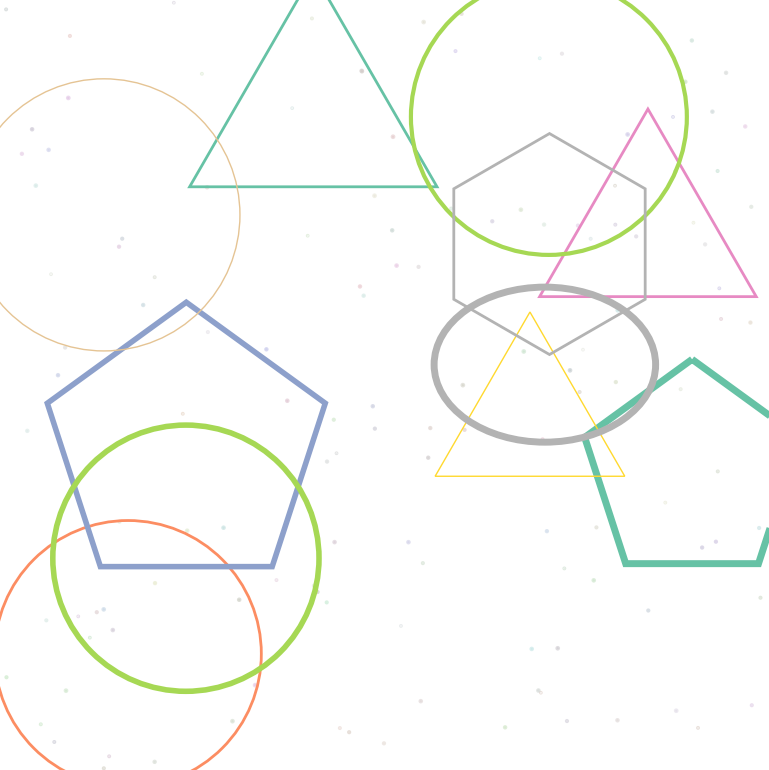[{"shape": "triangle", "thickness": 1, "radius": 0.93, "center": [0.407, 0.85]}, {"shape": "pentagon", "thickness": 2.5, "radius": 0.73, "center": [0.899, 0.387]}, {"shape": "circle", "thickness": 1, "radius": 0.87, "center": [0.166, 0.151]}, {"shape": "pentagon", "thickness": 2, "radius": 0.95, "center": [0.242, 0.418]}, {"shape": "triangle", "thickness": 1, "radius": 0.81, "center": [0.841, 0.696]}, {"shape": "circle", "thickness": 2, "radius": 0.86, "center": [0.241, 0.275]}, {"shape": "circle", "thickness": 1.5, "radius": 0.9, "center": [0.713, 0.848]}, {"shape": "triangle", "thickness": 0.5, "radius": 0.71, "center": [0.688, 0.453]}, {"shape": "circle", "thickness": 0.5, "radius": 0.88, "center": [0.135, 0.721]}, {"shape": "hexagon", "thickness": 1, "radius": 0.72, "center": [0.714, 0.683]}, {"shape": "oval", "thickness": 2.5, "radius": 0.72, "center": [0.708, 0.526]}]